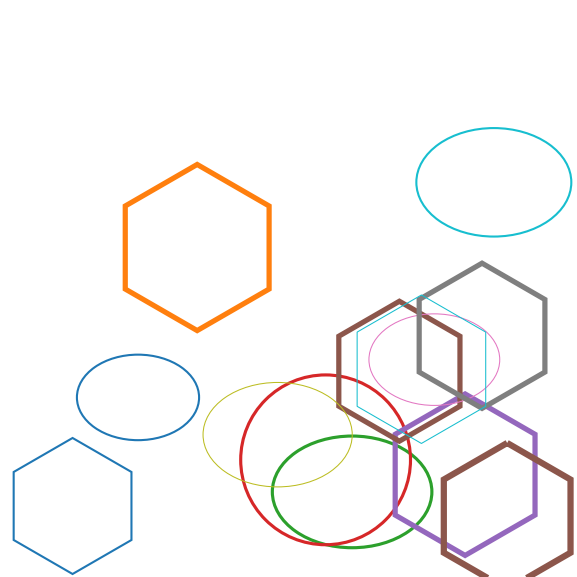[{"shape": "hexagon", "thickness": 1, "radius": 0.59, "center": [0.126, 0.123]}, {"shape": "oval", "thickness": 1, "radius": 0.53, "center": [0.239, 0.311]}, {"shape": "hexagon", "thickness": 2.5, "radius": 0.72, "center": [0.341, 0.571]}, {"shape": "oval", "thickness": 1.5, "radius": 0.69, "center": [0.61, 0.147]}, {"shape": "circle", "thickness": 1.5, "radius": 0.74, "center": [0.564, 0.203]}, {"shape": "hexagon", "thickness": 2.5, "radius": 0.7, "center": [0.805, 0.177]}, {"shape": "hexagon", "thickness": 2.5, "radius": 0.61, "center": [0.692, 0.356]}, {"shape": "hexagon", "thickness": 3, "radius": 0.63, "center": [0.878, 0.105]}, {"shape": "oval", "thickness": 0.5, "radius": 0.57, "center": [0.752, 0.376]}, {"shape": "hexagon", "thickness": 2.5, "radius": 0.63, "center": [0.835, 0.418]}, {"shape": "oval", "thickness": 0.5, "radius": 0.65, "center": [0.481, 0.246]}, {"shape": "oval", "thickness": 1, "radius": 0.67, "center": [0.855, 0.683]}, {"shape": "hexagon", "thickness": 0.5, "radius": 0.64, "center": [0.73, 0.36]}]